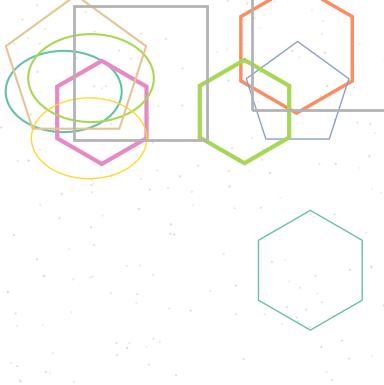[{"shape": "oval", "thickness": 1.5, "radius": 0.75, "center": [0.165, 0.762]}, {"shape": "hexagon", "thickness": 1, "radius": 0.78, "center": [0.806, 0.298]}, {"shape": "hexagon", "thickness": 2.5, "radius": 0.84, "center": [0.77, 0.873]}, {"shape": "pentagon", "thickness": 1, "radius": 0.7, "center": [0.773, 0.752]}, {"shape": "hexagon", "thickness": 3, "radius": 0.67, "center": [0.264, 0.708]}, {"shape": "oval", "thickness": 1.5, "radius": 0.82, "center": [0.236, 0.797]}, {"shape": "hexagon", "thickness": 3, "radius": 0.67, "center": [0.635, 0.71]}, {"shape": "oval", "thickness": 1, "radius": 0.75, "center": [0.231, 0.641]}, {"shape": "pentagon", "thickness": 1.5, "radius": 0.96, "center": [0.197, 0.821]}, {"shape": "square", "thickness": 2, "radius": 0.87, "center": [0.364, 0.81]}, {"shape": "square", "thickness": 2, "radius": 0.88, "center": [0.831, 0.889]}]